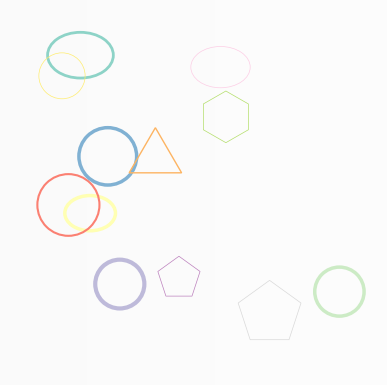[{"shape": "oval", "thickness": 2, "radius": 0.42, "center": [0.208, 0.857]}, {"shape": "oval", "thickness": 2.5, "radius": 0.33, "center": [0.233, 0.446]}, {"shape": "circle", "thickness": 3, "radius": 0.32, "center": [0.309, 0.262]}, {"shape": "circle", "thickness": 1.5, "radius": 0.4, "center": [0.177, 0.468]}, {"shape": "circle", "thickness": 2.5, "radius": 0.37, "center": [0.278, 0.594]}, {"shape": "triangle", "thickness": 1, "radius": 0.39, "center": [0.401, 0.59]}, {"shape": "hexagon", "thickness": 0.5, "radius": 0.34, "center": [0.583, 0.696]}, {"shape": "oval", "thickness": 0.5, "radius": 0.38, "center": [0.569, 0.826]}, {"shape": "pentagon", "thickness": 0.5, "radius": 0.43, "center": [0.696, 0.187]}, {"shape": "pentagon", "thickness": 0.5, "radius": 0.29, "center": [0.462, 0.277]}, {"shape": "circle", "thickness": 2.5, "radius": 0.32, "center": [0.876, 0.243]}, {"shape": "circle", "thickness": 0.5, "radius": 0.3, "center": [0.16, 0.803]}]